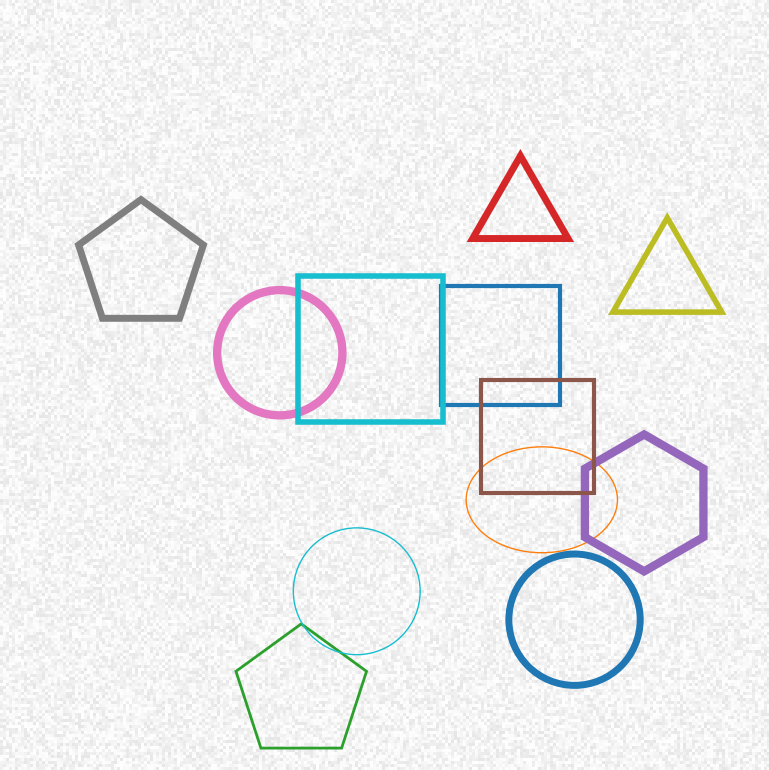[{"shape": "circle", "thickness": 2.5, "radius": 0.43, "center": [0.746, 0.195]}, {"shape": "square", "thickness": 1.5, "radius": 0.39, "center": [0.65, 0.552]}, {"shape": "oval", "thickness": 0.5, "radius": 0.49, "center": [0.704, 0.351]}, {"shape": "pentagon", "thickness": 1, "radius": 0.45, "center": [0.391, 0.101]}, {"shape": "triangle", "thickness": 2.5, "radius": 0.36, "center": [0.676, 0.726]}, {"shape": "hexagon", "thickness": 3, "radius": 0.44, "center": [0.837, 0.347]}, {"shape": "square", "thickness": 1.5, "radius": 0.37, "center": [0.698, 0.434]}, {"shape": "circle", "thickness": 3, "radius": 0.41, "center": [0.363, 0.542]}, {"shape": "pentagon", "thickness": 2.5, "radius": 0.43, "center": [0.183, 0.656]}, {"shape": "triangle", "thickness": 2, "radius": 0.41, "center": [0.867, 0.636]}, {"shape": "square", "thickness": 2, "radius": 0.47, "center": [0.481, 0.547]}, {"shape": "circle", "thickness": 0.5, "radius": 0.41, "center": [0.463, 0.232]}]